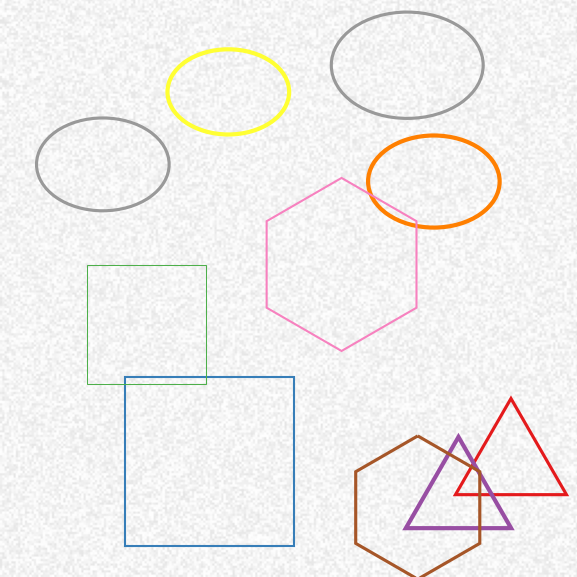[{"shape": "triangle", "thickness": 1.5, "radius": 0.56, "center": [0.885, 0.198]}, {"shape": "square", "thickness": 1, "radius": 0.73, "center": [0.363, 0.2]}, {"shape": "square", "thickness": 0.5, "radius": 0.52, "center": [0.254, 0.438]}, {"shape": "triangle", "thickness": 2, "radius": 0.53, "center": [0.794, 0.137]}, {"shape": "oval", "thickness": 2, "radius": 0.57, "center": [0.751, 0.685]}, {"shape": "oval", "thickness": 2, "radius": 0.53, "center": [0.395, 0.84]}, {"shape": "hexagon", "thickness": 1.5, "radius": 0.62, "center": [0.723, 0.12]}, {"shape": "hexagon", "thickness": 1, "radius": 0.75, "center": [0.591, 0.541]}, {"shape": "oval", "thickness": 1.5, "radius": 0.66, "center": [0.705, 0.886]}, {"shape": "oval", "thickness": 1.5, "radius": 0.57, "center": [0.178, 0.714]}]